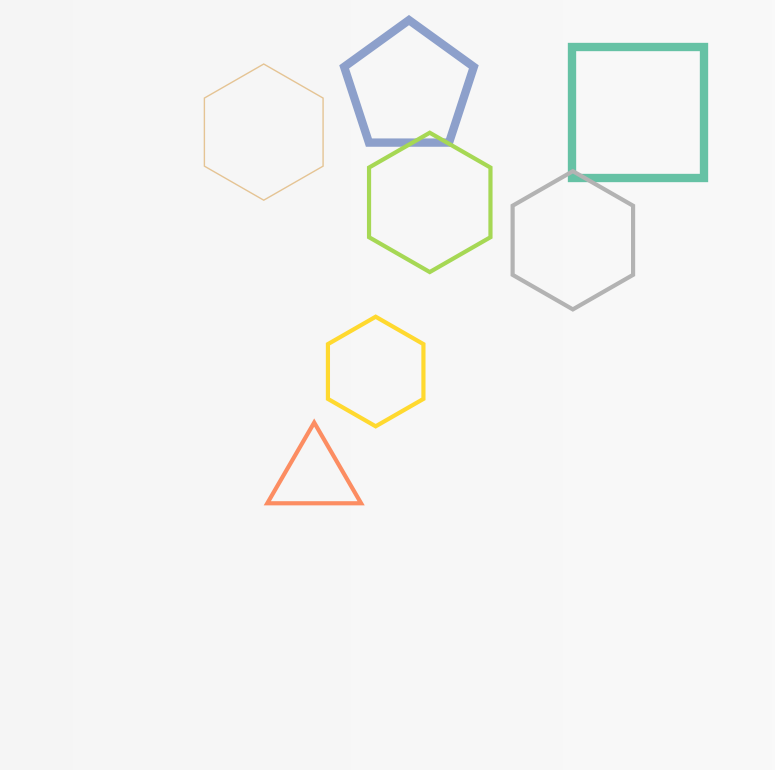[{"shape": "square", "thickness": 3, "radius": 0.42, "center": [0.823, 0.854]}, {"shape": "triangle", "thickness": 1.5, "radius": 0.35, "center": [0.405, 0.381]}, {"shape": "pentagon", "thickness": 3, "radius": 0.44, "center": [0.528, 0.886]}, {"shape": "hexagon", "thickness": 1.5, "radius": 0.45, "center": [0.555, 0.737]}, {"shape": "hexagon", "thickness": 1.5, "radius": 0.36, "center": [0.485, 0.518]}, {"shape": "hexagon", "thickness": 0.5, "radius": 0.44, "center": [0.34, 0.828]}, {"shape": "hexagon", "thickness": 1.5, "radius": 0.45, "center": [0.739, 0.688]}]